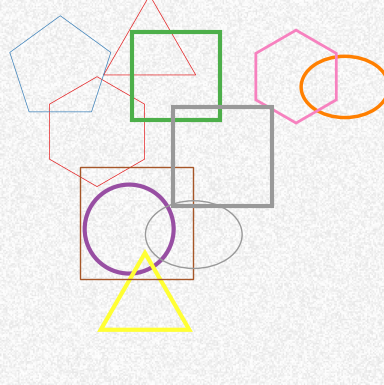[{"shape": "hexagon", "thickness": 0.5, "radius": 0.71, "center": [0.252, 0.658]}, {"shape": "triangle", "thickness": 0.5, "radius": 0.69, "center": [0.389, 0.874]}, {"shape": "pentagon", "thickness": 0.5, "radius": 0.69, "center": [0.157, 0.821]}, {"shape": "square", "thickness": 3, "radius": 0.57, "center": [0.457, 0.803]}, {"shape": "circle", "thickness": 3, "radius": 0.58, "center": [0.335, 0.405]}, {"shape": "oval", "thickness": 2.5, "radius": 0.57, "center": [0.896, 0.774]}, {"shape": "triangle", "thickness": 3, "radius": 0.66, "center": [0.377, 0.21]}, {"shape": "square", "thickness": 1, "radius": 0.73, "center": [0.355, 0.42]}, {"shape": "hexagon", "thickness": 2, "radius": 0.6, "center": [0.769, 0.801]}, {"shape": "square", "thickness": 3, "radius": 0.64, "center": [0.578, 0.593]}, {"shape": "oval", "thickness": 1, "radius": 0.63, "center": [0.503, 0.391]}]